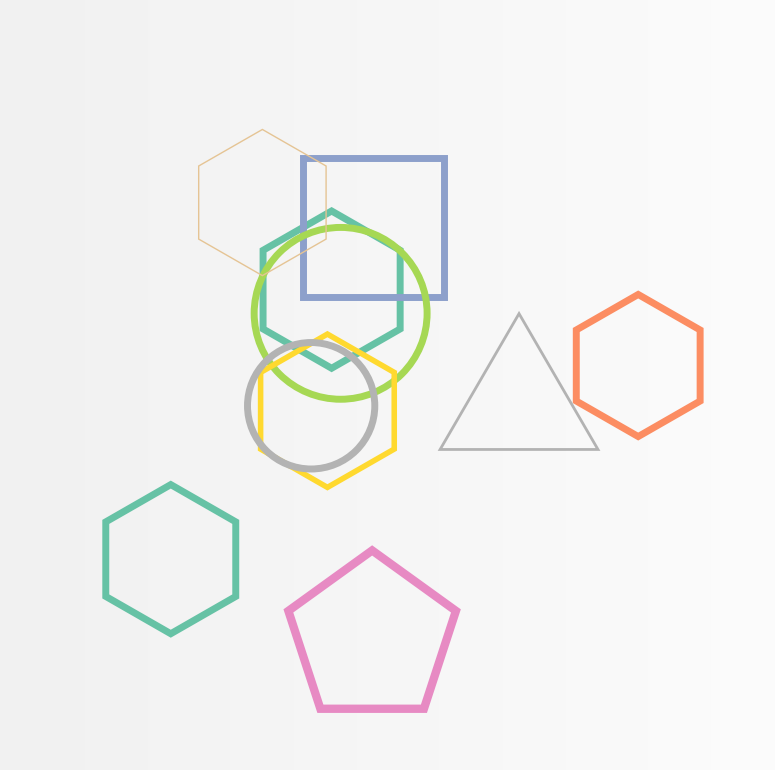[{"shape": "hexagon", "thickness": 2.5, "radius": 0.51, "center": [0.428, 0.624]}, {"shape": "hexagon", "thickness": 2.5, "radius": 0.48, "center": [0.22, 0.274]}, {"shape": "hexagon", "thickness": 2.5, "radius": 0.46, "center": [0.823, 0.525]}, {"shape": "square", "thickness": 2.5, "radius": 0.45, "center": [0.482, 0.704]}, {"shape": "pentagon", "thickness": 3, "radius": 0.57, "center": [0.48, 0.171]}, {"shape": "circle", "thickness": 2.5, "radius": 0.56, "center": [0.44, 0.593]}, {"shape": "hexagon", "thickness": 2, "radius": 0.5, "center": [0.422, 0.467]}, {"shape": "hexagon", "thickness": 0.5, "radius": 0.47, "center": [0.339, 0.737]}, {"shape": "triangle", "thickness": 1, "radius": 0.59, "center": [0.67, 0.475]}, {"shape": "circle", "thickness": 2.5, "radius": 0.41, "center": [0.401, 0.473]}]